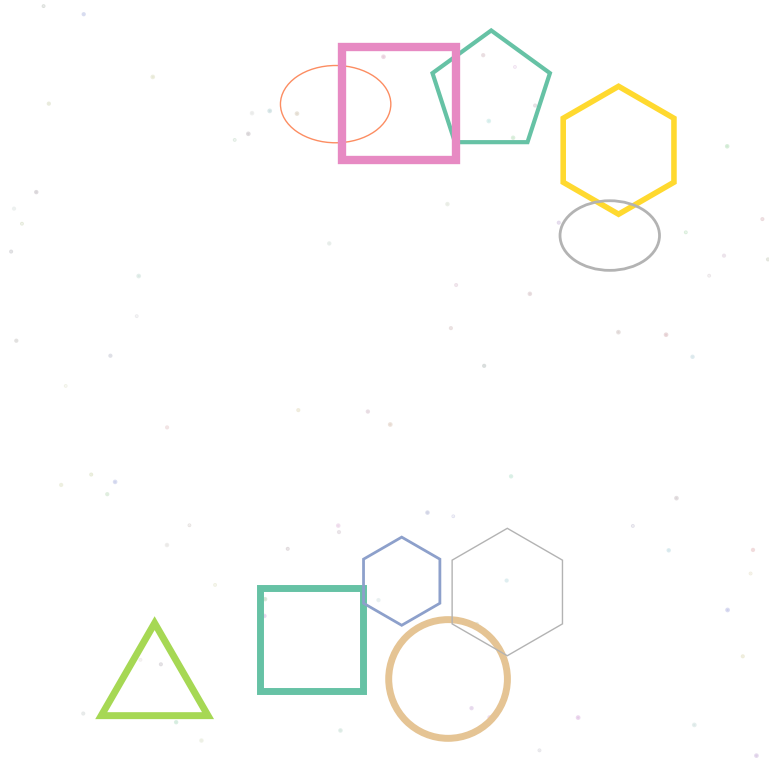[{"shape": "pentagon", "thickness": 1.5, "radius": 0.4, "center": [0.638, 0.88]}, {"shape": "square", "thickness": 2.5, "radius": 0.34, "center": [0.405, 0.17]}, {"shape": "oval", "thickness": 0.5, "radius": 0.36, "center": [0.436, 0.865]}, {"shape": "hexagon", "thickness": 1, "radius": 0.29, "center": [0.522, 0.245]}, {"shape": "square", "thickness": 3, "radius": 0.37, "center": [0.518, 0.866]}, {"shape": "triangle", "thickness": 2.5, "radius": 0.4, "center": [0.201, 0.111]}, {"shape": "hexagon", "thickness": 2, "radius": 0.42, "center": [0.803, 0.805]}, {"shape": "circle", "thickness": 2.5, "radius": 0.39, "center": [0.582, 0.118]}, {"shape": "hexagon", "thickness": 0.5, "radius": 0.41, "center": [0.659, 0.231]}, {"shape": "oval", "thickness": 1, "radius": 0.32, "center": [0.792, 0.694]}]